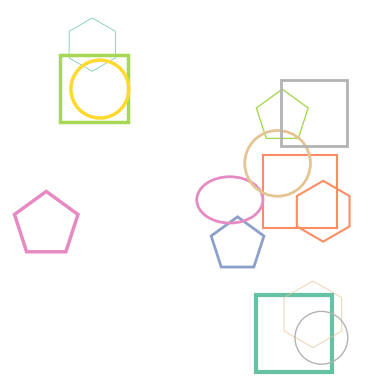[{"shape": "hexagon", "thickness": 0.5, "radius": 0.35, "center": [0.24, 0.884]}, {"shape": "square", "thickness": 3, "radius": 0.5, "center": [0.764, 0.133]}, {"shape": "hexagon", "thickness": 1.5, "radius": 0.39, "center": [0.839, 0.451]}, {"shape": "square", "thickness": 1.5, "radius": 0.48, "center": [0.779, 0.502]}, {"shape": "pentagon", "thickness": 2, "radius": 0.36, "center": [0.617, 0.365]}, {"shape": "oval", "thickness": 2, "radius": 0.43, "center": [0.597, 0.481]}, {"shape": "pentagon", "thickness": 2.5, "radius": 0.43, "center": [0.12, 0.416]}, {"shape": "square", "thickness": 2.5, "radius": 0.44, "center": [0.245, 0.771]}, {"shape": "pentagon", "thickness": 1, "radius": 0.35, "center": [0.733, 0.698]}, {"shape": "circle", "thickness": 2.5, "radius": 0.38, "center": [0.259, 0.769]}, {"shape": "hexagon", "thickness": 0.5, "radius": 0.43, "center": [0.813, 0.184]}, {"shape": "circle", "thickness": 2, "radius": 0.43, "center": [0.721, 0.576]}, {"shape": "circle", "thickness": 1, "radius": 0.34, "center": [0.835, 0.123]}, {"shape": "square", "thickness": 2, "radius": 0.43, "center": [0.815, 0.706]}]